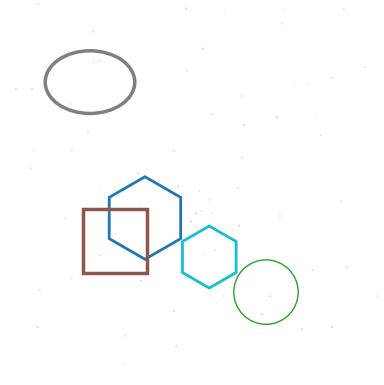[{"shape": "hexagon", "thickness": 2, "radius": 0.54, "center": [0.376, 0.434]}, {"shape": "circle", "thickness": 1, "radius": 0.42, "center": [0.691, 0.241]}, {"shape": "square", "thickness": 2.5, "radius": 0.41, "center": [0.298, 0.375]}, {"shape": "oval", "thickness": 2.5, "radius": 0.58, "center": [0.234, 0.787]}, {"shape": "hexagon", "thickness": 2, "radius": 0.4, "center": [0.544, 0.332]}]